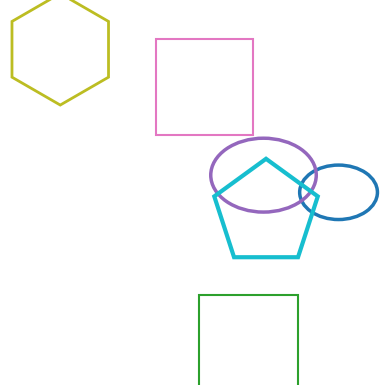[{"shape": "oval", "thickness": 2.5, "radius": 0.51, "center": [0.879, 0.5]}, {"shape": "square", "thickness": 1.5, "radius": 0.64, "center": [0.646, 0.107]}, {"shape": "oval", "thickness": 2.5, "radius": 0.69, "center": [0.684, 0.545]}, {"shape": "square", "thickness": 1.5, "radius": 0.63, "center": [0.531, 0.775]}, {"shape": "hexagon", "thickness": 2, "radius": 0.72, "center": [0.156, 0.872]}, {"shape": "pentagon", "thickness": 3, "radius": 0.71, "center": [0.691, 0.446]}]